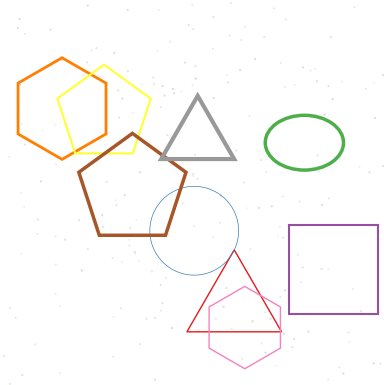[{"shape": "triangle", "thickness": 1, "radius": 0.71, "center": [0.608, 0.209]}, {"shape": "circle", "thickness": 0.5, "radius": 0.58, "center": [0.505, 0.401]}, {"shape": "oval", "thickness": 2.5, "radius": 0.51, "center": [0.791, 0.629]}, {"shape": "square", "thickness": 1.5, "radius": 0.57, "center": [0.867, 0.3]}, {"shape": "hexagon", "thickness": 2, "radius": 0.66, "center": [0.161, 0.718]}, {"shape": "pentagon", "thickness": 1.5, "radius": 0.64, "center": [0.27, 0.705]}, {"shape": "pentagon", "thickness": 2.5, "radius": 0.73, "center": [0.344, 0.507]}, {"shape": "hexagon", "thickness": 1, "radius": 0.53, "center": [0.636, 0.149]}, {"shape": "triangle", "thickness": 3, "radius": 0.55, "center": [0.514, 0.642]}]